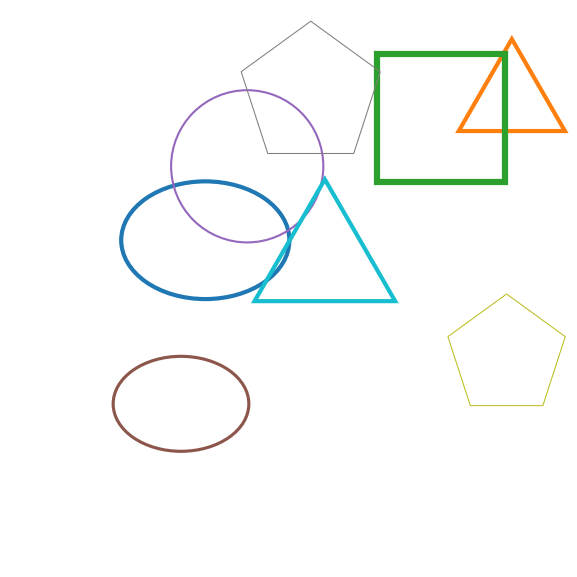[{"shape": "oval", "thickness": 2, "radius": 0.73, "center": [0.355, 0.583]}, {"shape": "triangle", "thickness": 2, "radius": 0.53, "center": [0.886, 0.825]}, {"shape": "square", "thickness": 3, "radius": 0.55, "center": [0.763, 0.795]}, {"shape": "circle", "thickness": 1, "radius": 0.66, "center": [0.428, 0.711]}, {"shape": "oval", "thickness": 1.5, "radius": 0.59, "center": [0.313, 0.3]}, {"shape": "pentagon", "thickness": 0.5, "radius": 0.63, "center": [0.538, 0.836]}, {"shape": "pentagon", "thickness": 0.5, "radius": 0.53, "center": [0.877, 0.383]}, {"shape": "triangle", "thickness": 2, "radius": 0.7, "center": [0.563, 0.548]}]